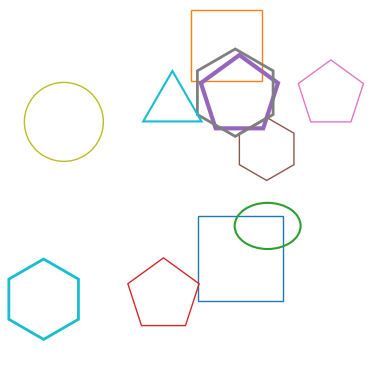[{"shape": "square", "thickness": 1, "radius": 0.55, "center": [0.625, 0.328]}, {"shape": "square", "thickness": 1, "radius": 0.46, "center": [0.589, 0.882]}, {"shape": "oval", "thickness": 1.5, "radius": 0.43, "center": [0.695, 0.413]}, {"shape": "pentagon", "thickness": 1, "radius": 0.49, "center": [0.425, 0.233]}, {"shape": "pentagon", "thickness": 3, "radius": 0.53, "center": [0.622, 0.752]}, {"shape": "hexagon", "thickness": 1, "radius": 0.41, "center": [0.693, 0.613]}, {"shape": "pentagon", "thickness": 1, "radius": 0.44, "center": [0.859, 0.755]}, {"shape": "hexagon", "thickness": 2, "radius": 0.57, "center": [0.611, 0.759]}, {"shape": "circle", "thickness": 1, "radius": 0.51, "center": [0.166, 0.683]}, {"shape": "hexagon", "thickness": 2, "radius": 0.52, "center": [0.113, 0.223]}, {"shape": "triangle", "thickness": 1.5, "radius": 0.44, "center": [0.448, 0.728]}]